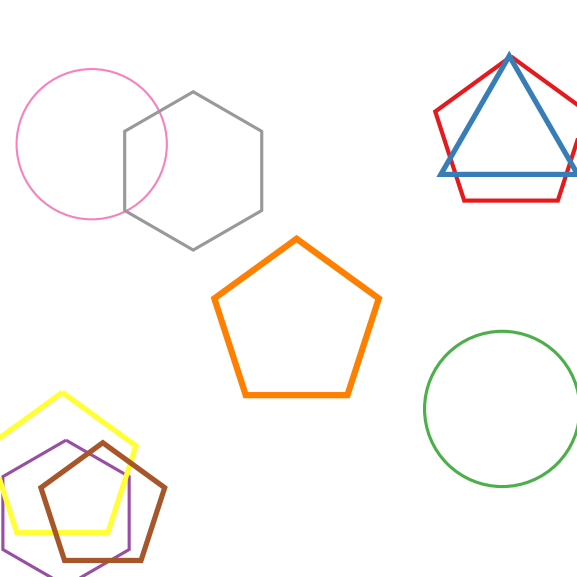[{"shape": "pentagon", "thickness": 2, "radius": 0.69, "center": [0.885, 0.763]}, {"shape": "triangle", "thickness": 2.5, "radius": 0.68, "center": [0.882, 0.766]}, {"shape": "circle", "thickness": 1.5, "radius": 0.67, "center": [0.87, 0.291]}, {"shape": "hexagon", "thickness": 1.5, "radius": 0.63, "center": [0.114, 0.111]}, {"shape": "pentagon", "thickness": 3, "radius": 0.75, "center": [0.514, 0.436]}, {"shape": "pentagon", "thickness": 2.5, "radius": 0.67, "center": [0.108, 0.186]}, {"shape": "pentagon", "thickness": 2.5, "radius": 0.56, "center": [0.178, 0.12]}, {"shape": "circle", "thickness": 1, "radius": 0.65, "center": [0.159, 0.749]}, {"shape": "hexagon", "thickness": 1.5, "radius": 0.69, "center": [0.335, 0.703]}]